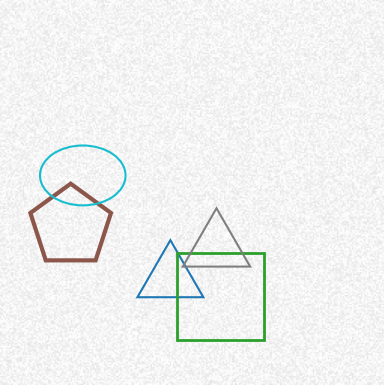[{"shape": "triangle", "thickness": 1.5, "radius": 0.49, "center": [0.443, 0.277]}, {"shape": "square", "thickness": 2, "radius": 0.56, "center": [0.572, 0.229]}, {"shape": "pentagon", "thickness": 3, "radius": 0.55, "center": [0.184, 0.413]}, {"shape": "triangle", "thickness": 1.5, "radius": 0.5, "center": [0.562, 0.358]}, {"shape": "oval", "thickness": 1.5, "radius": 0.56, "center": [0.215, 0.544]}]